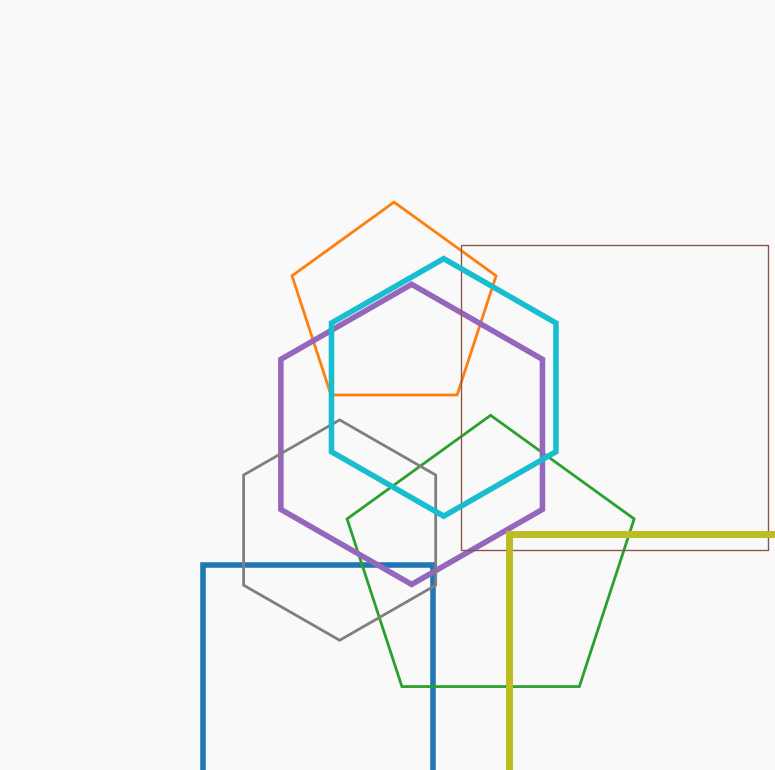[{"shape": "square", "thickness": 2, "radius": 0.74, "center": [0.41, 0.117]}, {"shape": "pentagon", "thickness": 1, "radius": 0.69, "center": [0.508, 0.599]}, {"shape": "pentagon", "thickness": 1, "radius": 0.97, "center": [0.633, 0.266]}, {"shape": "hexagon", "thickness": 2, "radius": 0.97, "center": [0.531, 0.436]}, {"shape": "square", "thickness": 0.5, "radius": 0.99, "center": [0.792, 0.483]}, {"shape": "hexagon", "thickness": 1, "radius": 0.72, "center": [0.438, 0.312]}, {"shape": "square", "thickness": 2.5, "radius": 0.97, "center": [0.85, 0.113]}, {"shape": "hexagon", "thickness": 2, "radius": 0.84, "center": [0.573, 0.497]}]